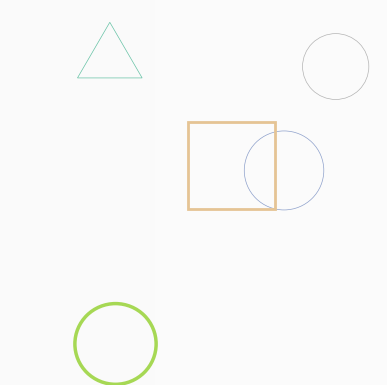[{"shape": "triangle", "thickness": 0.5, "radius": 0.48, "center": [0.283, 0.846]}, {"shape": "circle", "thickness": 0.5, "radius": 0.51, "center": [0.733, 0.557]}, {"shape": "circle", "thickness": 2.5, "radius": 0.52, "center": [0.298, 0.107]}, {"shape": "square", "thickness": 2, "radius": 0.56, "center": [0.598, 0.571]}, {"shape": "circle", "thickness": 0.5, "radius": 0.43, "center": [0.866, 0.827]}]